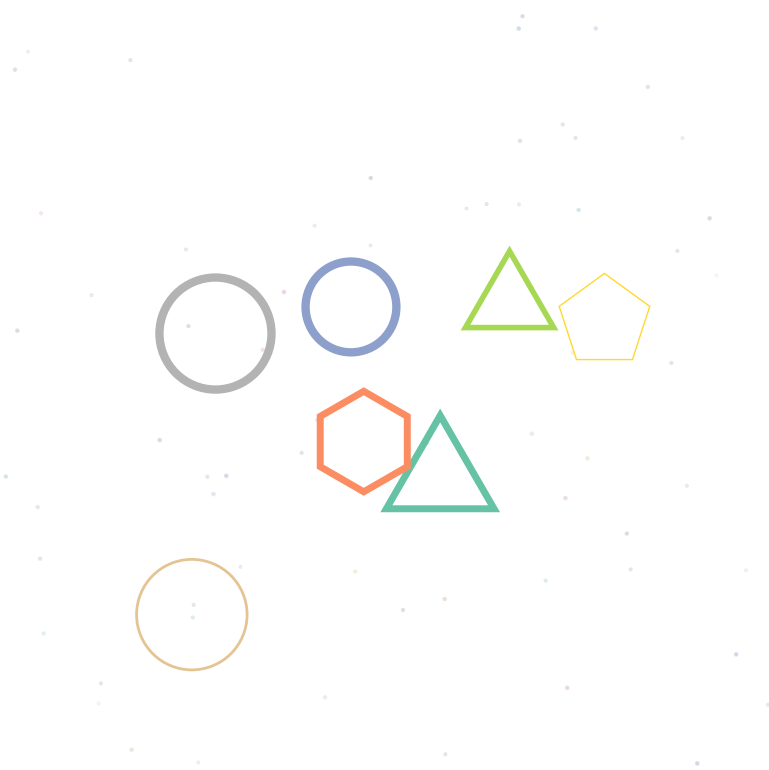[{"shape": "triangle", "thickness": 2.5, "radius": 0.4, "center": [0.572, 0.38]}, {"shape": "hexagon", "thickness": 2.5, "radius": 0.33, "center": [0.472, 0.427]}, {"shape": "circle", "thickness": 3, "radius": 0.29, "center": [0.456, 0.601]}, {"shape": "triangle", "thickness": 2, "radius": 0.33, "center": [0.662, 0.608]}, {"shape": "pentagon", "thickness": 0.5, "radius": 0.31, "center": [0.785, 0.583]}, {"shape": "circle", "thickness": 1, "radius": 0.36, "center": [0.249, 0.202]}, {"shape": "circle", "thickness": 3, "radius": 0.36, "center": [0.28, 0.567]}]